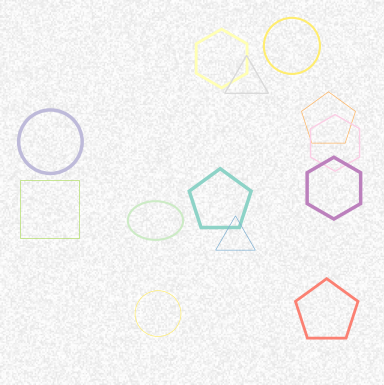[{"shape": "pentagon", "thickness": 2.5, "radius": 0.42, "center": [0.572, 0.477]}, {"shape": "hexagon", "thickness": 2, "radius": 0.38, "center": [0.576, 0.848]}, {"shape": "circle", "thickness": 2.5, "radius": 0.41, "center": [0.131, 0.632]}, {"shape": "pentagon", "thickness": 2, "radius": 0.43, "center": [0.849, 0.191]}, {"shape": "triangle", "thickness": 0.5, "radius": 0.3, "center": [0.612, 0.38]}, {"shape": "pentagon", "thickness": 0.5, "radius": 0.37, "center": [0.853, 0.688]}, {"shape": "square", "thickness": 0.5, "radius": 0.38, "center": [0.129, 0.458]}, {"shape": "hexagon", "thickness": 1, "radius": 0.37, "center": [0.87, 0.629]}, {"shape": "triangle", "thickness": 1, "radius": 0.33, "center": [0.64, 0.79]}, {"shape": "hexagon", "thickness": 2.5, "radius": 0.4, "center": [0.867, 0.511]}, {"shape": "oval", "thickness": 1.5, "radius": 0.36, "center": [0.404, 0.427]}, {"shape": "circle", "thickness": 1.5, "radius": 0.36, "center": [0.758, 0.881]}, {"shape": "circle", "thickness": 0.5, "radius": 0.3, "center": [0.41, 0.185]}]